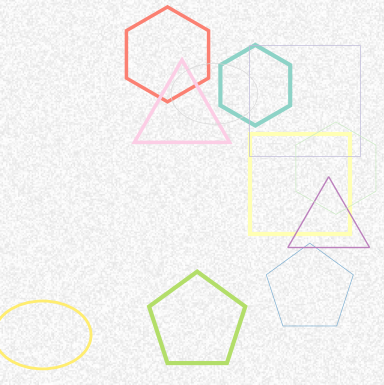[{"shape": "hexagon", "thickness": 3, "radius": 0.52, "center": [0.663, 0.779]}, {"shape": "square", "thickness": 3, "radius": 0.65, "center": [0.779, 0.521]}, {"shape": "square", "thickness": 0.5, "radius": 0.72, "center": [0.792, 0.738]}, {"shape": "hexagon", "thickness": 2.5, "radius": 0.62, "center": [0.435, 0.859]}, {"shape": "pentagon", "thickness": 0.5, "radius": 0.59, "center": [0.805, 0.249]}, {"shape": "pentagon", "thickness": 3, "radius": 0.66, "center": [0.512, 0.163]}, {"shape": "triangle", "thickness": 2.5, "radius": 0.71, "center": [0.473, 0.702]}, {"shape": "oval", "thickness": 0.5, "radius": 0.56, "center": [0.557, 0.756]}, {"shape": "triangle", "thickness": 1, "radius": 0.61, "center": [0.854, 0.418]}, {"shape": "hexagon", "thickness": 0.5, "radius": 0.6, "center": [0.872, 0.563]}, {"shape": "oval", "thickness": 2, "radius": 0.63, "center": [0.111, 0.13]}]